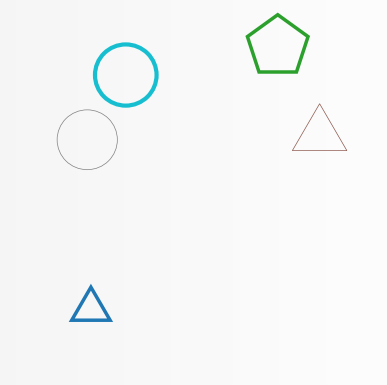[{"shape": "triangle", "thickness": 2.5, "radius": 0.29, "center": [0.235, 0.197]}, {"shape": "pentagon", "thickness": 2.5, "radius": 0.41, "center": [0.717, 0.88]}, {"shape": "triangle", "thickness": 0.5, "radius": 0.41, "center": [0.825, 0.649]}, {"shape": "circle", "thickness": 0.5, "radius": 0.39, "center": [0.225, 0.637]}, {"shape": "circle", "thickness": 3, "radius": 0.4, "center": [0.325, 0.805]}]